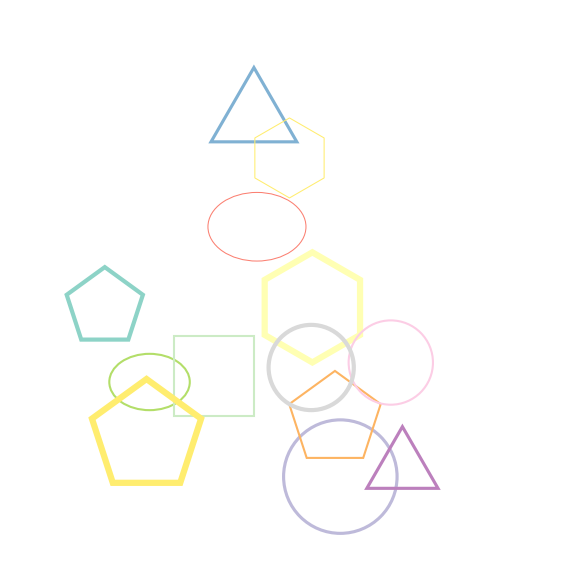[{"shape": "pentagon", "thickness": 2, "radius": 0.35, "center": [0.181, 0.467]}, {"shape": "hexagon", "thickness": 3, "radius": 0.48, "center": [0.541, 0.467]}, {"shape": "circle", "thickness": 1.5, "radius": 0.49, "center": [0.589, 0.174]}, {"shape": "oval", "thickness": 0.5, "radius": 0.42, "center": [0.445, 0.607]}, {"shape": "triangle", "thickness": 1.5, "radius": 0.43, "center": [0.44, 0.796]}, {"shape": "pentagon", "thickness": 1, "radius": 0.42, "center": [0.58, 0.274]}, {"shape": "oval", "thickness": 1, "radius": 0.35, "center": [0.259, 0.338]}, {"shape": "circle", "thickness": 1, "radius": 0.37, "center": [0.677, 0.371]}, {"shape": "circle", "thickness": 2, "radius": 0.37, "center": [0.539, 0.363]}, {"shape": "triangle", "thickness": 1.5, "radius": 0.36, "center": [0.697, 0.189]}, {"shape": "square", "thickness": 1, "radius": 0.34, "center": [0.37, 0.348]}, {"shape": "pentagon", "thickness": 3, "radius": 0.5, "center": [0.254, 0.243]}, {"shape": "hexagon", "thickness": 0.5, "radius": 0.35, "center": [0.501, 0.726]}]